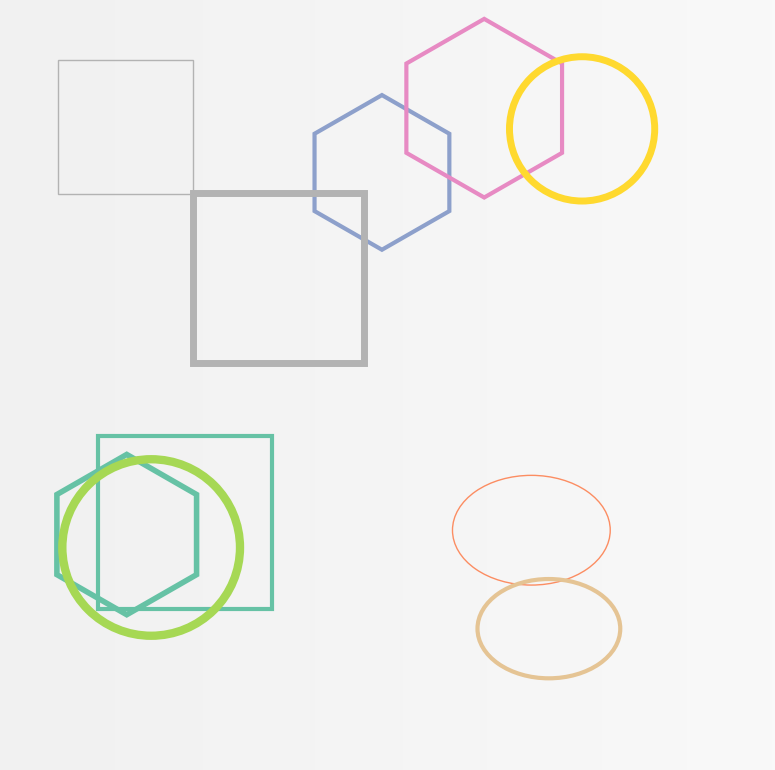[{"shape": "hexagon", "thickness": 2, "radius": 0.52, "center": [0.164, 0.306]}, {"shape": "square", "thickness": 1.5, "radius": 0.56, "center": [0.239, 0.322]}, {"shape": "oval", "thickness": 0.5, "radius": 0.51, "center": [0.686, 0.311]}, {"shape": "hexagon", "thickness": 1.5, "radius": 0.5, "center": [0.493, 0.776]}, {"shape": "hexagon", "thickness": 1.5, "radius": 0.58, "center": [0.625, 0.859]}, {"shape": "circle", "thickness": 3, "radius": 0.57, "center": [0.195, 0.289]}, {"shape": "circle", "thickness": 2.5, "radius": 0.47, "center": [0.751, 0.833]}, {"shape": "oval", "thickness": 1.5, "radius": 0.46, "center": [0.708, 0.184]}, {"shape": "square", "thickness": 0.5, "radius": 0.44, "center": [0.162, 0.835]}, {"shape": "square", "thickness": 2.5, "radius": 0.55, "center": [0.36, 0.639]}]